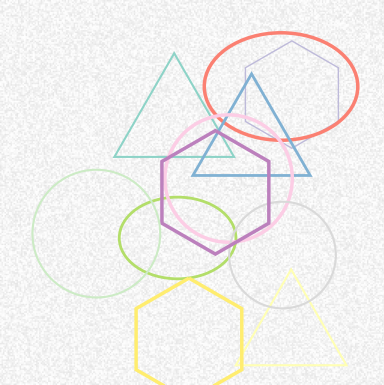[{"shape": "triangle", "thickness": 1.5, "radius": 0.9, "center": [0.452, 0.682]}, {"shape": "triangle", "thickness": 1.5, "radius": 0.83, "center": [0.756, 0.134]}, {"shape": "hexagon", "thickness": 1, "radius": 0.7, "center": [0.758, 0.754]}, {"shape": "oval", "thickness": 2.5, "radius": 1.0, "center": [0.73, 0.775]}, {"shape": "triangle", "thickness": 2, "radius": 0.88, "center": [0.653, 0.632]}, {"shape": "oval", "thickness": 2, "radius": 0.76, "center": [0.461, 0.382]}, {"shape": "circle", "thickness": 2.5, "radius": 0.83, "center": [0.594, 0.536]}, {"shape": "circle", "thickness": 1.5, "radius": 0.69, "center": [0.734, 0.338]}, {"shape": "hexagon", "thickness": 2.5, "radius": 0.8, "center": [0.559, 0.5]}, {"shape": "circle", "thickness": 1.5, "radius": 0.83, "center": [0.25, 0.393]}, {"shape": "hexagon", "thickness": 2.5, "radius": 0.79, "center": [0.491, 0.119]}]